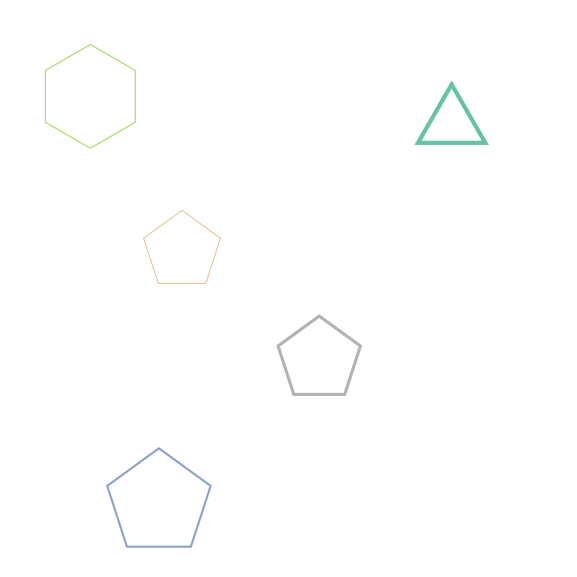[{"shape": "triangle", "thickness": 2, "radius": 0.34, "center": [0.782, 0.785]}, {"shape": "pentagon", "thickness": 1, "radius": 0.47, "center": [0.275, 0.129]}, {"shape": "hexagon", "thickness": 0.5, "radius": 0.45, "center": [0.156, 0.832]}, {"shape": "pentagon", "thickness": 0.5, "radius": 0.35, "center": [0.315, 0.565]}, {"shape": "pentagon", "thickness": 1.5, "radius": 0.37, "center": [0.553, 0.377]}]